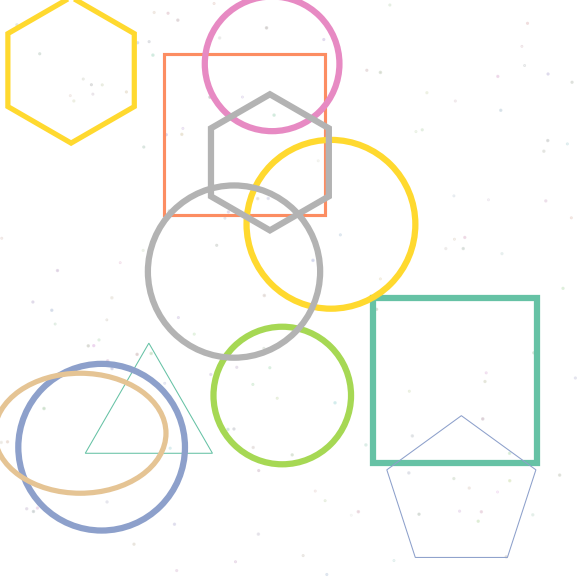[{"shape": "triangle", "thickness": 0.5, "radius": 0.64, "center": [0.258, 0.278]}, {"shape": "square", "thickness": 3, "radius": 0.71, "center": [0.788, 0.341]}, {"shape": "square", "thickness": 1.5, "radius": 0.7, "center": [0.424, 0.766]}, {"shape": "circle", "thickness": 3, "radius": 0.72, "center": [0.176, 0.225]}, {"shape": "pentagon", "thickness": 0.5, "radius": 0.68, "center": [0.799, 0.144]}, {"shape": "circle", "thickness": 3, "radius": 0.58, "center": [0.471, 0.889]}, {"shape": "circle", "thickness": 3, "radius": 0.6, "center": [0.489, 0.314]}, {"shape": "circle", "thickness": 3, "radius": 0.73, "center": [0.573, 0.611]}, {"shape": "hexagon", "thickness": 2.5, "radius": 0.63, "center": [0.123, 0.878]}, {"shape": "oval", "thickness": 2.5, "radius": 0.74, "center": [0.139, 0.249]}, {"shape": "hexagon", "thickness": 3, "radius": 0.59, "center": [0.467, 0.718]}, {"shape": "circle", "thickness": 3, "radius": 0.75, "center": [0.405, 0.529]}]